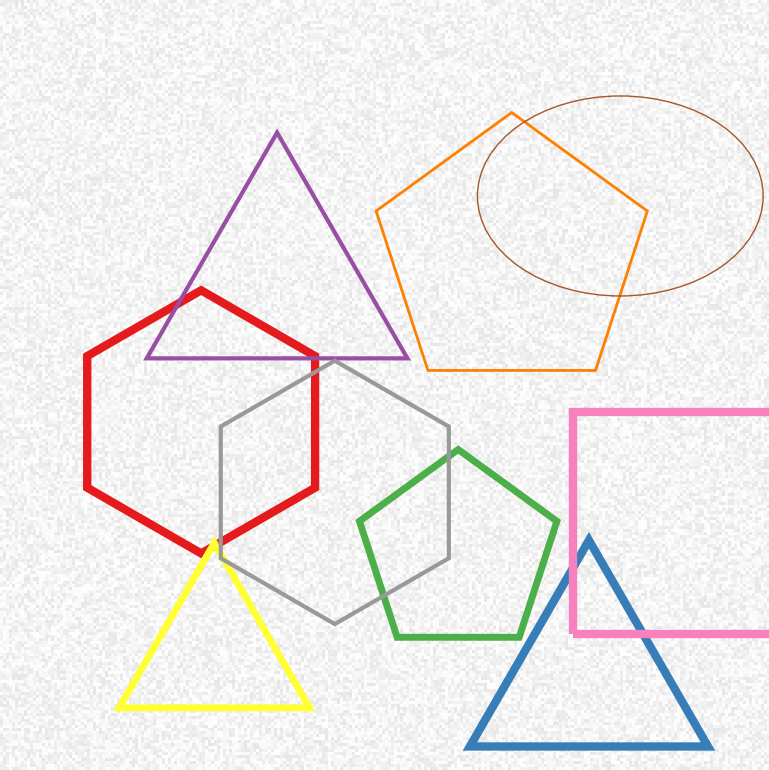[{"shape": "hexagon", "thickness": 3, "radius": 0.85, "center": [0.261, 0.452]}, {"shape": "triangle", "thickness": 3, "radius": 0.89, "center": [0.765, 0.12]}, {"shape": "pentagon", "thickness": 2.5, "radius": 0.67, "center": [0.595, 0.281]}, {"shape": "triangle", "thickness": 1.5, "radius": 0.98, "center": [0.36, 0.632]}, {"shape": "pentagon", "thickness": 1, "radius": 0.93, "center": [0.665, 0.669]}, {"shape": "triangle", "thickness": 2.5, "radius": 0.71, "center": [0.278, 0.152]}, {"shape": "oval", "thickness": 0.5, "radius": 0.93, "center": [0.806, 0.745]}, {"shape": "square", "thickness": 3, "radius": 0.72, "center": [0.888, 0.321]}, {"shape": "hexagon", "thickness": 1.5, "radius": 0.86, "center": [0.435, 0.361]}]